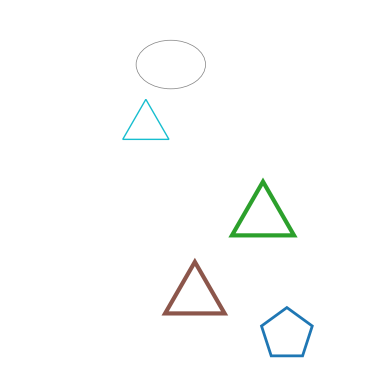[{"shape": "pentagon", "thickness": 2, "radius": 0.35, "center": [0.745, 0.132]}, {"shape": "triangle", "thickness": 3, "radius": 0.47, "center": [0.683, 0.435]}, {"shape": "triangle", "thickness": 3, "radius": 0.45, "center": [0.506, 0.23]}, {"shape": "oval", "thickness": 0.5, "radius": 0.45, "center": [0.444, 0.832]}, {"shape": "triangle", "thickness": 1, "radius": 0.35, "center": [0.379, 0.673]}]